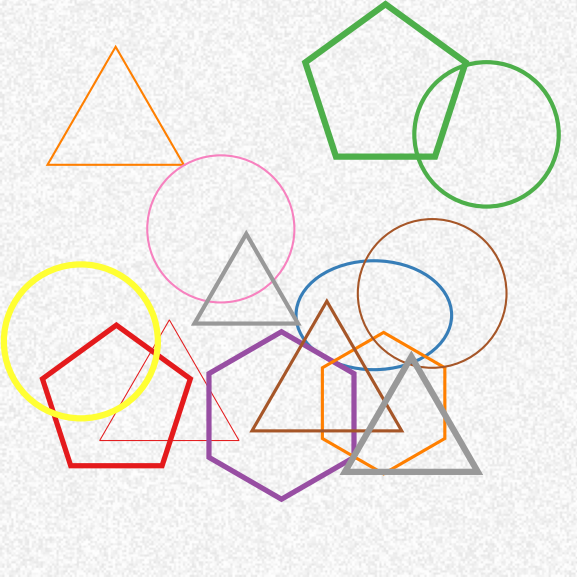[{"shape": "pentagon", "thickness": 2.5, "radius": 0.67, "center": [0.202, 0.302]}, {"shape": "triangle", "thickness": 0.5, "radius": 0.7, "center": [0.293, 0.306]}, {"shape": "oval", "thickness": 1.5, "radius": 0.67, "center": [0.647, 0.453]}, {"shape": "circle", "thickness": 2, "radius": 0.63, "center": [0.842, 0.766]}, {"shape": "pentagon", "thickness": 3, "radius": 0.73, "center": [0.668, 0.846]}, {"shape": "hexagon", "thickness": 2.5, "radius": 0.72, "center": [0.487, 0.28]}, {"shape": "triangle", "thickness": 1, "radius": 0.68, "center": [0.2, 0.782]}, {"shape": "hexagon", "thickness": 1.5, "radius": 0.61, "center": [0.664, 0.301]}, {"shape": "circle", "thickness": 3, "radius": 0.67, "center": [0.14, 0.408]}, {"shape": "triangle", "thickness": 1.5, "radius": 0.75, "center": [0.566, 0.328]}, {"shape": "circle", "thickness": 1, "radius": 0.64, "center": [0.748, 0.491]}, {"shape": "circle", "thickness": 1, "radius": 0.64, "center": [0.382, 0.603]}, {"shape": "triangle", "thickness": 3, "radius": 0.66, "center": [0.712, 0.249]}, {"shape": "triangle", "thickness": 2, "radius": 0.52, "center": [0.426, 0.491]}]